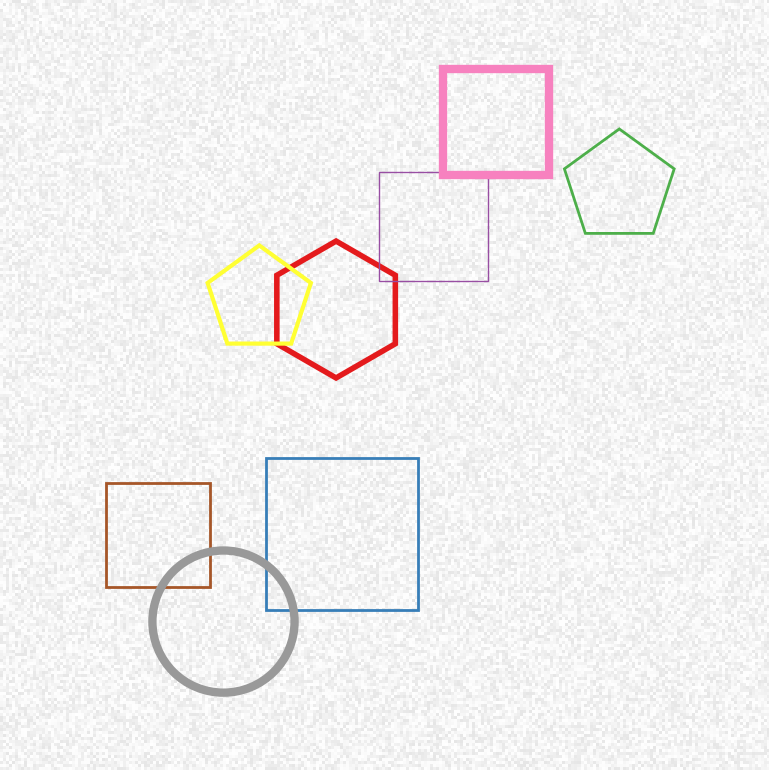[{"shape": "hexagon", "thickness": 2, "radius": 0.44, "center": [0.436, 0.598]}, {"shape": "square", "thickness": 1, "radius": 0.49, "center": [0.444, 0.306]}, {"shape": "pentagon", "thickness": 1, "radius": 0.37, "center": [0.804, 0.758]}, {"shape": "square", "thickness": 0.5, "radius": 0.35, "center": [0.563, 0.706]}, {"shape": "pentagon", "thickness": 1.5, "radius": 0.35, "center": [0.337, 0.611]}, {"shape": "square", "thickness": 1, "radius": 0.34, "center": [0.205, 0.305]}, {"shape": "square", "thickness": 3, "radius": 0.34, "center": [0.644, 0.842]}, {"shape": "circle", "thickness": 3, "radius": 0.46, "center": [0.29, 0.193]}]